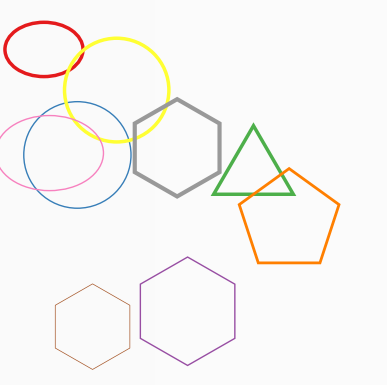[{"shape": "oval", "thickness": 2.5, "radius": 0.5, "center": [0.113, 0.872]}, {"shape": "circle", "thickness": 1, "radius": 0.69, "center": [0.2, 0.598]}, {"shape": "triangle", "thickness": 2.5, "radius": 0.59, "center": [0.654, 0.555]}, {"shape": "hexagon", "thickness": 1, "radius": 0.7, "center": [0.484, 0.192]}, {"shape": "pentagon", "thickness": 2, "radius": 0.68, "center": [0.746, 0.427]}, {"shape": "circle", "thickness": 2.5, "radius": 0.67, "center": [0.301, 0.766]}, {"shape": "hexagon", "thickness": 0.5, "radius": 0.56, "center": [0.239, 0.152]}, {"shape": "oval", "thickness": 1, "radius": 0.7, "center": [0.128, 0.602]}, {"shape": "hexagon", "thickness": 3, "radius": 0.63, "center": [0.457, 0.616]}]